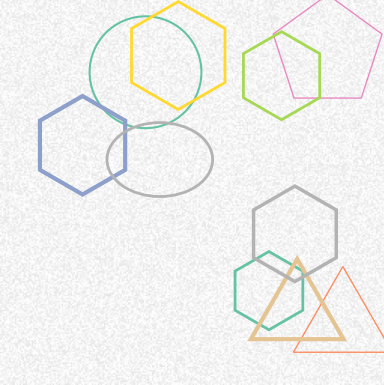[{"shape": "circle", "thickness": 1.5, "radius": 0.73, "center": [0.378, 0.812]}, {"shape": "hexagon", "thickness": 2, "radius": 0.51, "center": [0.699, 0.245]}, {"shape": "triangle", "thickness": 1, "radius": 0.74, "center": [0.891, 0.159]}, {"shape": "hexagon", "thickness": 3, "radius": 0.64, "center": [0.214, 0.623]}, {"shape": "pentagon", "thickness": 1, "radius": 0.74, "center": [0.851, 0.865]}, {"shape": "hexagon", "thickness": 2, "radius": 0.57, "center": [0.731, 0.803]}, {"shape": "hexagon", "thickness": 2, "radius": 0.7, "center": [0.463, 0.856]}, {"shape": "triangle", "thickness": 3, "radius": 0.69, "center": [0.772, 0.188]}, {"shape": "hexagon", "thickness": 2.5, "radius": 0.62, "center": [0.766, 0.393]}, {"shape": "oval", "thickness": 2, "radius": 0.69, "center": [0.415, 0.586]}]